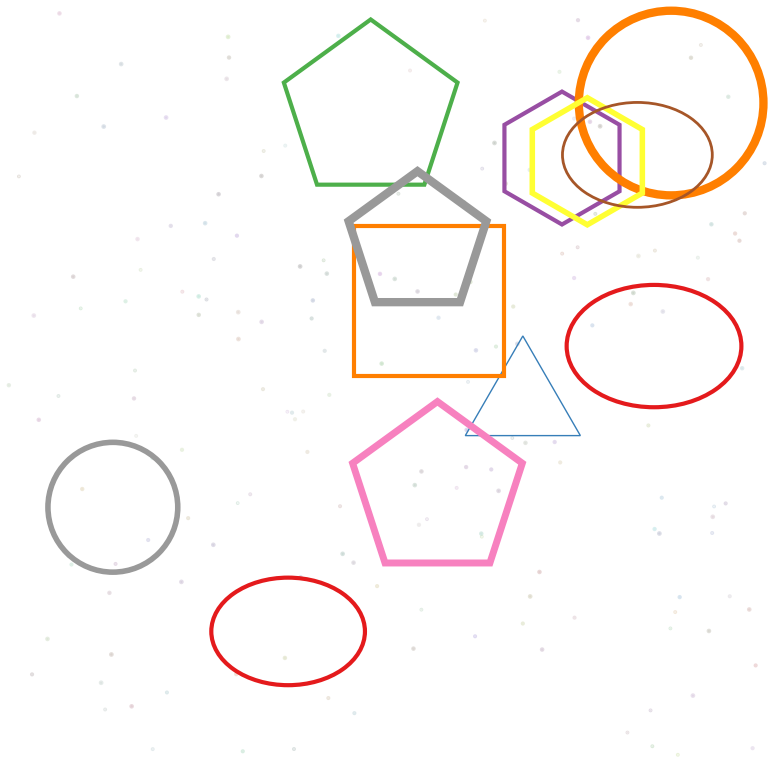[{"shape": "oval", "thickness": 1.5, "radius": 0.57, "center": [0.849, 0.551]}, {"shape": "oval", "thickness": 1.5, "radius": 0.5, "center": [0.374, 0.18]}, {"shape": "triangle", "thickness": 0.5, "radius": 0.43, "center": [0.679, 0.477]}, {"shape": "pentagon", "thickness": 1.5, "radius": 0.59, "center": [0.481, 0.856]}, {"shape": "hexagon", "thickness": 1.5, "radius": 0.43, "center": [0.73, 0.795]}, {"shape": "square", "thickness": 1.5, "radius": 0.49, "center": [0.557, 0.609]}, {"shape": "circle", "thickness": 3, "radius": 0.6, "center": [0.872, 0.866]}, {"shape": "hexagon", "thickness": 2, "radius": 0.41, "center": [0.763, 0.791]}, {"shape": "oval", "thickness": 1, "radius": 0.49, "center": [0.828, 0.799]}, {"shape": "pentagon", "thickness": 2.5, "radius": 0.58, "center": [0.568, 0.363]}, {"shape": "circle", "thickness": 2, "radius": 0.42, "center": [0.147, 0.341]}, {"shape": "pentagon", "thickness": 3, "radius": 0.47, "center": [0.542, 0.684]}]